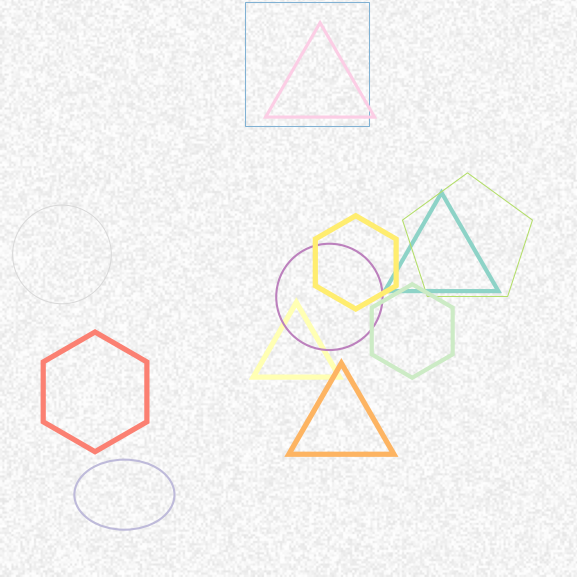[{"shape": "triangle", "thickness": 2, "radius": 0.57, "center": [0.765, 0.552]}, {"shape": "triangle", "thickness": 2.5, "radius": 0.43, "center": [0.513, 0.389]}, {"shape": "oval", "thickness": 1, "radius": 0.43, "center": [0.215, 0.143]}, {"shape": "hexagon", "thickness": 2.5, "radius": 0.52, "center": [0.165, 0.321]}, {"shape": "square", "thickness": 0.5, "radius": 0.54, "center": [0.531, 0.888]}, {"shape": "triangle", "thickness": 2.5, "radius": 0.53, "center": [0.591, 0.265]}, {"shape": "pentagon", "thickness": 0.5, "radius": 0.59, "center": [0.81, 0.581]}, {"shape": "triangle", "thickness": 1.5, "radius": 0.54, "center": [0.554, 0.851]}, {"shape": "circle", "thickness": 0.5, "radius": 0.43, "center": [0.107, 0.559]}, {"shape": "circle", "thickness": 1, "radius": 0.46, "center": [0.57, 0.485]}, {"shape": "hexagon", "thickness": 2, "radius": 0.4, "center": [0.714, 0.426]}, {"shape": "hexagon", "thickness": 2.5, "radius": 0.4, "center": [0.616, 0.545]}]